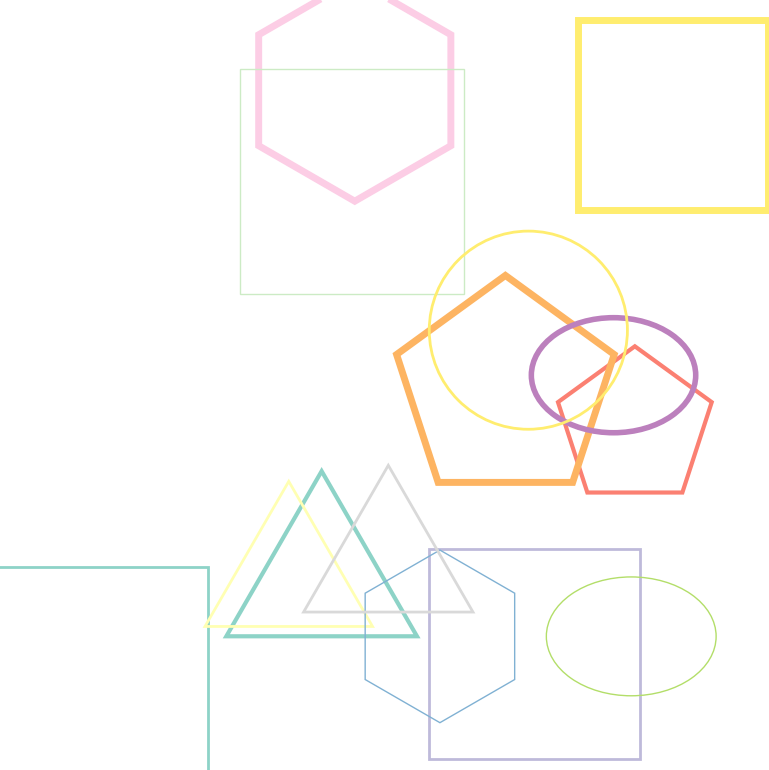[{"shape": "square", "thickness": 1, "radius": 0.71, "center": [0.127, 0.122]}, {"shape": "triangle", "thickness": 1.5, "radius": 0.71, "center": [0.418, 0.245]}, {"shape": "triangle", "thickness": 1, "radius": 0.63, "center": [0.375, 0.249]}, {"shape": "square", "thickness": 1, "radius": 0.68, "center": [0.694, 0.15]}, {"shape": "pentagon", "thickness": 1.5, "radius": 0.52, "center": [0.824, 0.445]}, {"shape": "hexagon", "thickness": 0.5, "radius": 0.56, "center": [0.571, 0.174]}, {"shape": "pentagon", "thickness": 2.5, "radius": 0.74, "center": [0.656, 0.494]}, {"shape": "oval", "thickness": 0.5, "radius": 0.55, "center": [0.82, 0.174]}, {"shape": "hexagon", "thickness": 2.5, "radius": 0.72, "center": [0.461, 0.883]}, {"shape": "triangle", "thickness": 1, "radius": 0.64, "center": [0.504, 0.269]}, {"shape": "oval", "thickness": 2, "radius": 0.53, "center": [0.797, 0.513]}, {"shape": "square", "thickness": 0.5, "radius": 0.73, "center": [0.457, 0.764]}, {"shape": "square", "thickness": 2.5, "radius": 0.62, "center": [0.874, 0.85]}, {"shape": "circle", "thickness": 1, "radius": 0.64, "center": [0.686, 0.571]}]